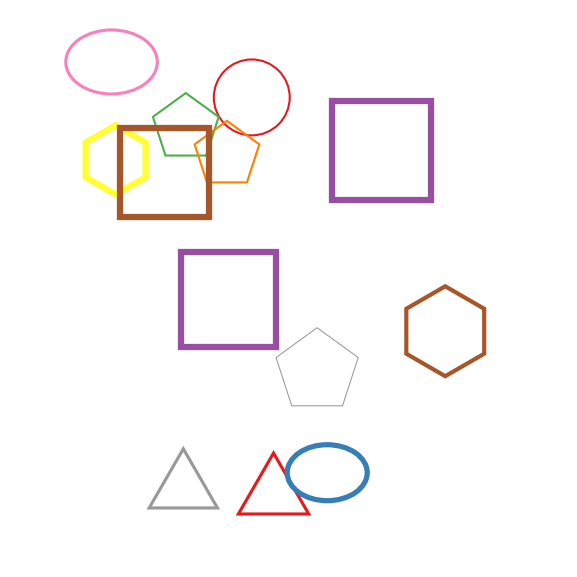[{"shape": "triangle", "thickness": 1.5, "radius": 0.35, "center": [0.474, 0.144]}, {"shape": "circle", "thickness": 1, "radius": 0.33, "center": [0.436, 0.83]}, {"shape": "oval", "thickness": 2.5, "radius": 0.35, "center": [0.567, 0.181]}, {"shape": "pentagon", "thickness": 1, "radius": 0.3, "center": [0.322, 0.778]}, {"shape": "square", "thickness": 3, "radius": 0.43, "center": [0.661, 0.739]}, {"shape": "square", "thickness": 3, "radius": 0.41, "center": [0.396, 0.481]}, {"shape": "pentagon", "thickness": 1, "radius": 0.29, "center": [0.393, 0.731]}, {"shape": "hexagon", "thickness": 3, "radius": 0.3, "center": [0.2, 0.722]}, {"shape": "square", "thickness": 3, "radius": 0.38, "center": [0.285, 0.7]}, {"shape": "hexagon", "thickness": 2, "radius": 0.39, "center": [0.771, 0.426]}, {"shape": "oval", "thickness": 1.5, "radius": 0.4, "center": [0.193, 0.892]}, {"shape": "triangle", "thickness": 1.5, "radius": 0.34, "center": [0.317, 0.154]}, {"shape": "pentagon", "thickness": 0.5, "radius": 0.37, "center": [0.549, 0.357]}]